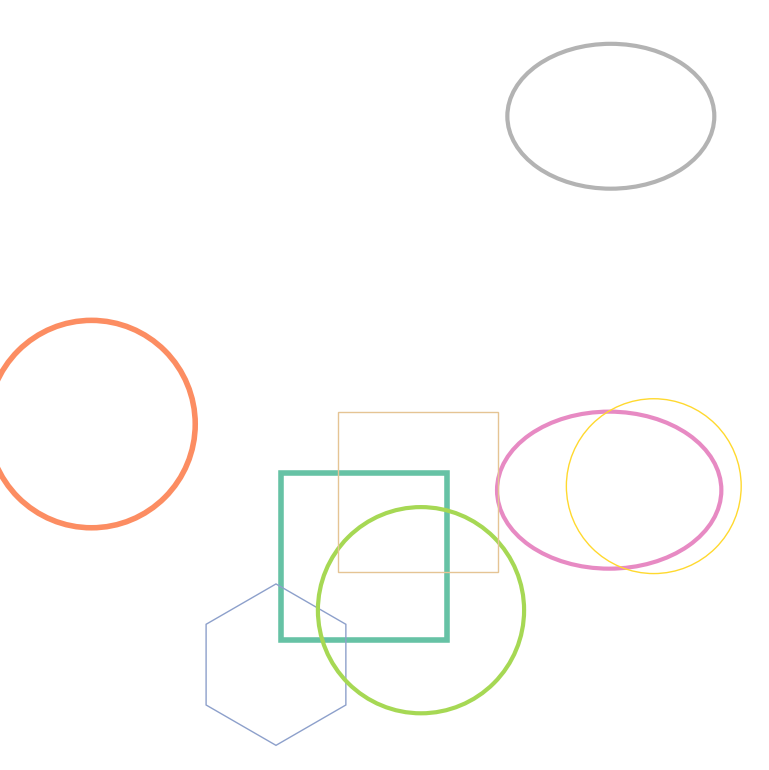[{"shape": "square", "thickness": 2, "radius": 0.54, "center": [0.473, 0.277]}, {"shape": "circle", "thickness": 2, "radius": 0.67, "center": [0.119, 0.449]}, {"shape": "hexagon", "thickness": 0.5, "radius": 0.52, "center": [0.358, 0.137]}, {"shape": "oval", "thickness": 1.5, "radius": 0.73, "center": [0.791, 0.363]}, {"shape": "circle", "thickness": 1.5, "radius": 0.67, "center": [0.547, 0.208]}, {"shape": "circle", "thickness": 0.5, "radius": 0.57, "center": [0.849, 0.369]}, {"shape": "square", "thickness": 0.5, "radius": 0.52, "center": [0.543, 0.361]}, {"shape": "oval", "thickness": 1.5, "radius": 0.67, "center": [0.793, 0.849]}]